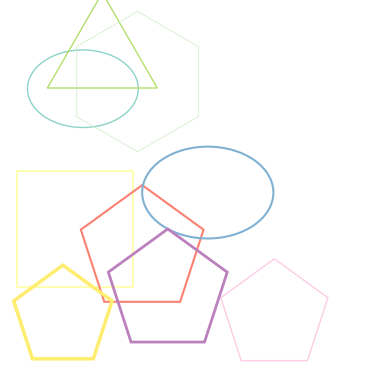[{"shape": "oval", "thickness": 1, "radius": 0.72, "center": [0.215, 0.77]}, {"shape": "square", "thickness": 1.5, "radius": 0.76, "center": [0.196, 0.406]}, {"shape": "pentagon", "thickness": 1.5, "radius": 0.84, "center": [0.369, 0.352]}, {"shape": "oval", "thickness": 1.5, "radius": 0.85, "center": [0.54, 0.5]}, {"shape": "triangle", "thickness": 1, "radius": 0.82, "center": [0.266, 0.854]}, {"shape": "pentagon", "thickness": 1, "radius": 0.73, "center": [0.713, 0.182]}, {"shape": "pentagon", "thickness": 2, "radius": 0.81, "center": [0.436, 0.243]}, {"shape": "hexagon", "thickness": 0.5, "radius": 0.91, "center": [0.357, 0.788]}, {"shape": "pentagon", "thickness": 2.5, "radius": 0.67, "center": [0.163, 0.177]}]